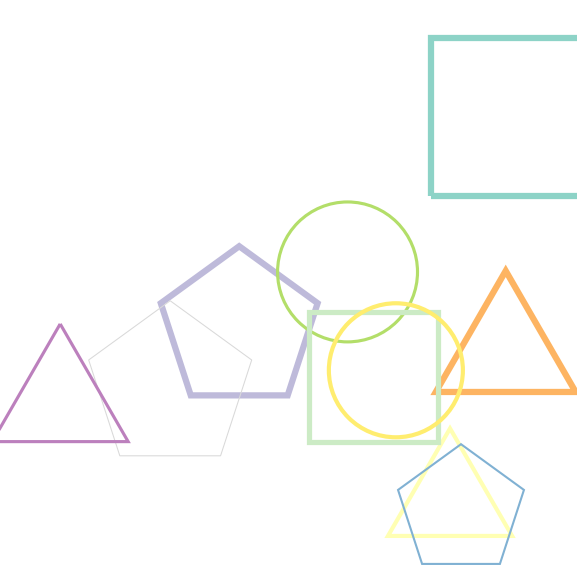[{"shape": "square", "thickness": 3, "radius": 0.69, "center": [0.884, 0.796]}, {"shape": "triangle", "thickness": 2, "radius": 0.62, "center": [0.779, 0.133]}, {"shape": "pentagon", "thickness": 3, "radius": 0.71, "center": [0.414, 0.43]}, {"shape": "pentagon", "thickness": 1, "radius": 0.57, "center": [0.798, 0.115]}, {"shape": "triangle", "thickness": 3, "radius": 0.7, "center": [0.876, 0.39]}, {"shape": "circle", "thickness": 1.5, "radius": 0.61, "center": [0.602, 0.528]}, {"shape": "pentagon", "thickness": 0.5, "radius": 0.74, "center": [0.295, 0.33]}, {"shape": "triangle", "thickness": 1.5, "radius": 0.68, "center": [0.104, 0.302]}, {"shape": "square", "thickness": 2.5, "radius": 0.56, "center": [0.646, 0.346]}, {"shape": "circle", "thickness": 2, "radius": 0.58, "center": [0.685, 0.358]}]